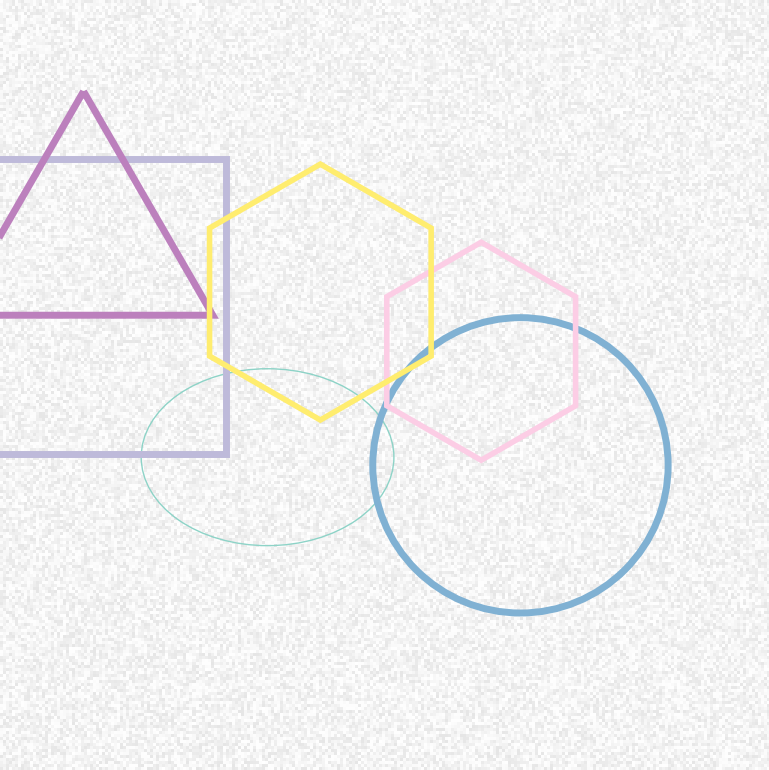[{"shape": "oval", "thickness": 0.5, "radius": 0.82, "center": [0.347, 0.406]}, {"shape": "square", "thickness": 2.5, "radius": 0.96, "center": [0.102, 0.602]}, {"shape": "circle", "thickness": 2.5, "radius": 0.96, "center": [0.676, 0.396]}, {"shape": "hexagon", "thickness": 2, "radius": 0.71, "center": [0.625, 0.544]}, {"shape": "triangle", "thickness": 2.5, "radius": 0.97, "center": [0.108, 0.688]}, {"shape": "hexagon", "thickness": 2, "radius": 0.83, "center": [0.416, 0.621]}]